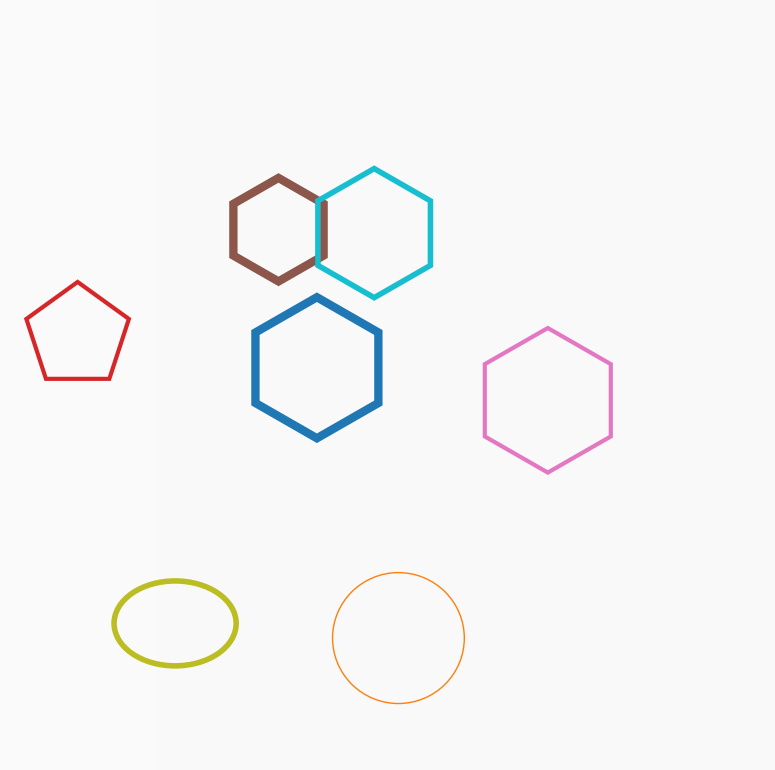[{"shape": "hexagon", "thickness": 3, "radius": 0.46, "center": [0.409, 0.522]}, {"shape": "circle", "thickness": 0.5, "radius": 0.43, "center": [0.514, 0.171]}, {"shape": "pentagon", "thickness": 1.5, "radius": 0.35, "center": [0.1, 0.564]}, {"shape": "hexagon", "thickness": 3, "radius": 0.34, "center": [0.359, 0.702]}, {"shape": "hexagon", "thickness": 1.5, "radius": 0.47, "center": [0.707, 0.48]}, {"shape": "oval", "thickness": 2, "radius": 0.39, "center": [0.226, 0.19]}, {"shape": "hexagon", "thickness": 2, "radius": 0.42, "center": [0.483, 0.697]}]